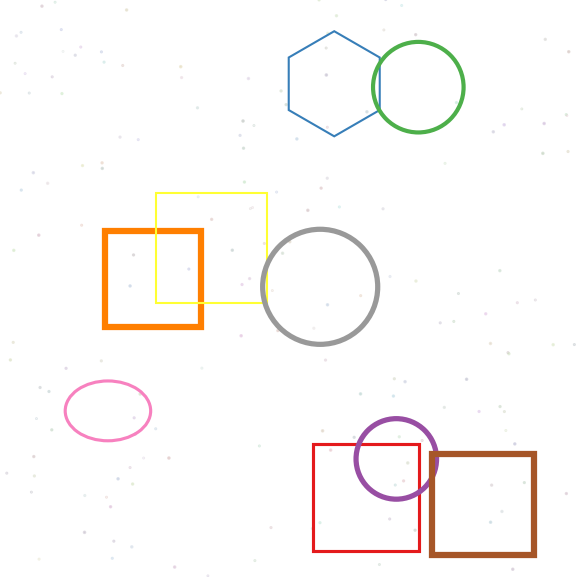[{"shape": "square", "thickness": 1.5, "radius": 0.46, "center": [0.634, 0.138]}, {"shape": "hexagon", "thickness": 1, "radius": 0.45, "center": [0.579, 0.854]}, {"shape": "circle", "thickness": 2, "radius": 0.39, "center": [0.724, 0.848]}, {"shape": "circle", "thickness": 2.5, "radius": 0.35, "center": [0.686, 0.204]}, {"shape": "square", "thickness": 3, "radius": 0.42, "center": [0.265, 0.516]}, {"shape": "square", "thickness": 1, "radius": 0.48, "center": [0.366, 0.57]}, {"shape": "square", "thickness": 3, "radius": 0.44, "center": [0.836, 0.126]}, {"shape": "oval", "thickness": 1.5, "radius": 0.37, "center": [0.187, 0.288]}, {"shape": "circle", "thickness": 2.5, "radius": 0.5, "center": [0.554, 0.503]}]